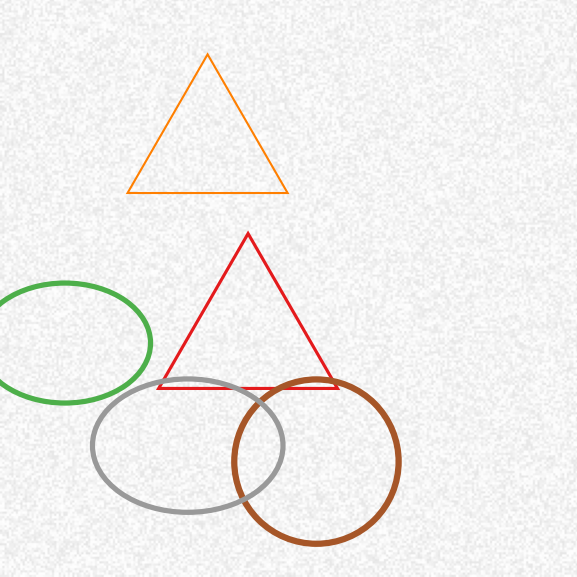[{"shape": "triangle", "thickness": 1.5, "radius": 0.89, "center": [0.43, 0.416]}, {"shape": "oval", "thickness": 2.5, "radius": 0.74, "center": [0.112, 0.405]}, {"shape": "triangle", "thickness": 1, "radius": 0.8, "center": [0.359, 0.745]}, {"shape": "circle", "thickness": 3, "radius": 0.71, "center": [0.548, 0.2]}, {"shape": "oval", "thickness": 2.5, "radius": 0.82, "center": [0.325, 0.227]}]